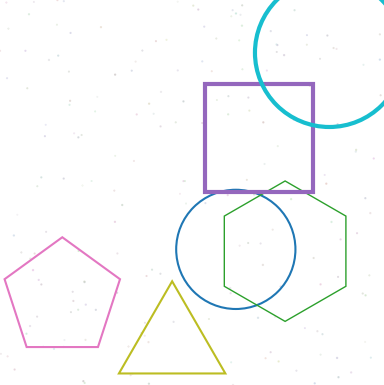[{"shape": "circle", "thickness": 1.5, "radius": 0.77, "center": [0.613, 0.352]}, {"shape": "hexagon", "thickness": 1, "radius": 0.91, "center": [0.741, 0.348]}, {"shape": "square", "thickness": 3, "radius": 0.7, "center": [0.673, 0.641]}, {"shape": "pentagon", "thickness": 1.5, "radius": 0.79, "center": [0.162, 0.226]}, {"shape": "triangle", "thickness": 1.5, "radius": 0.8, "center": [0.447, 0.11]}, {"shape": "circle", "thickness": 3, "radius": 0.97, "center": [0.855, 0.863]}]